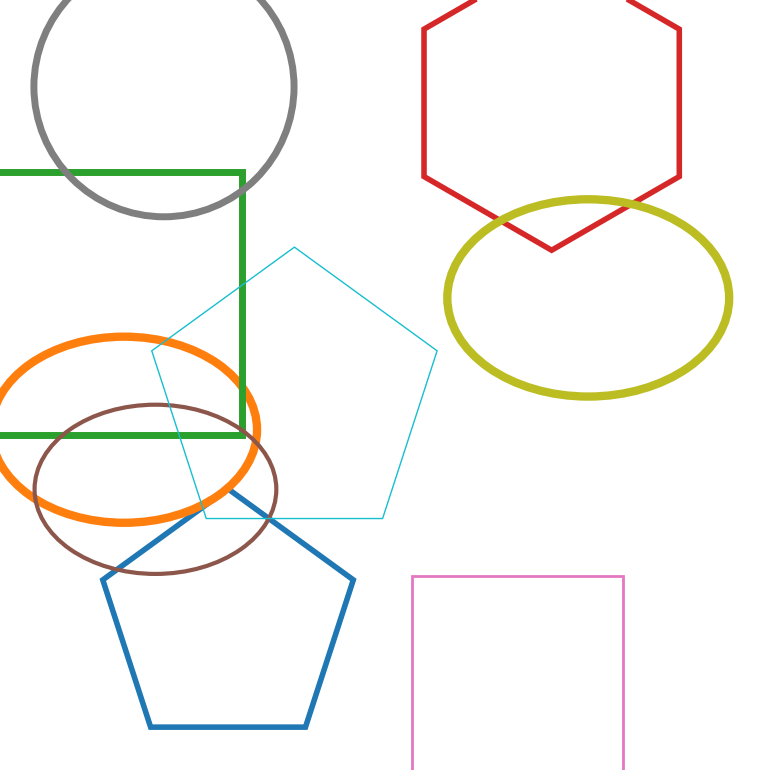[{"shape": "pentagon", "thickness": 2, "radius": 0.86, "center": [0.296, 0.194]}, {"shape": "oval", "thickness": 3, "radius": 0.86, "center": [0.161, 0.442]}, {"shape": "square", "thickness": 2.5, "radius": 0.85, "center": [0.143, 0.606]}, {"shape": "hexagon", "thickness": 2, "radius": 0.96, "center": [0.716, 0.866]}, {"shape": "oval", "thickness": 1.5, "radius": 0.78, "center": [0.202, 0.365]}, {"shape": "square", "thickness": 1, "radius": 0.68, "center": [0.672, 0.115]}, {"shape": "circle", "thickness": 2.5, "radius": 0.84, "center": [0.213, 0.887]}, {"shape": "oval", "thickness": 3, "radius": 0.92, "center": [0.764, 0.613]}, {"shape": "pentagon", "thickness": 0.5, "radius": 0.97, "center": [0.382, 0.484]}]